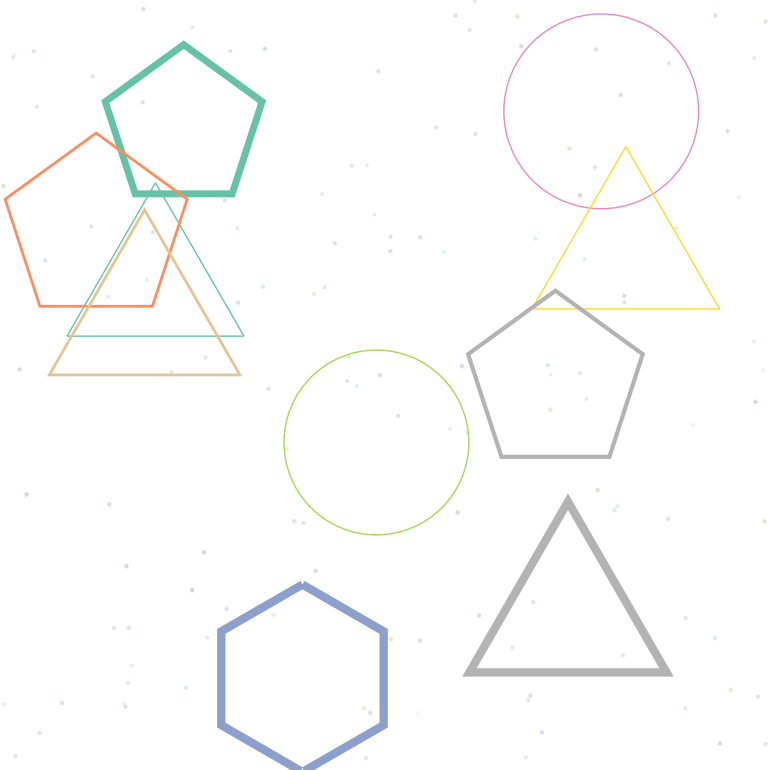[{"shape": "pentagon", "thickness": 2.5, "radius": 0.54, "center": [0.239, 0.835]}, {"shape": "triangle", "thickness": 0.5, "radius": 0.66, "center": [0.202, 0.63]}, {"shape": "pentagon", "thickness": 1, "radius": 0.62, "center": [0.125, 0.703]}, {"shape": "hexagon", "thickness": 3, "radius": 0.61, "center": [0.393, 0.119]}, {"shape": "circle", "thickness": 0.5, "radius": 0.63, "center": [0.781, 0.855]}, {"shape": "circle", "thickness": 0.5, "radius": 0.6, "center": [0.489, 0.425]}, {"shape": "triangle", "thickness": 0.5, "radius": 0.7, "center": [0.813, 0.669]}, {"shape": "triangle", "thickness": 1, "radius": 0.71, "center": [0.188, 0.585]}, {"shape": "triangle", "thickness": 3, "radius": 0.74, "center": [0.738, 0.201]}, {"shape": "pentagon", "thickness": 1.5, "radius": 0.6, "center": [0.721, 0.503]}]